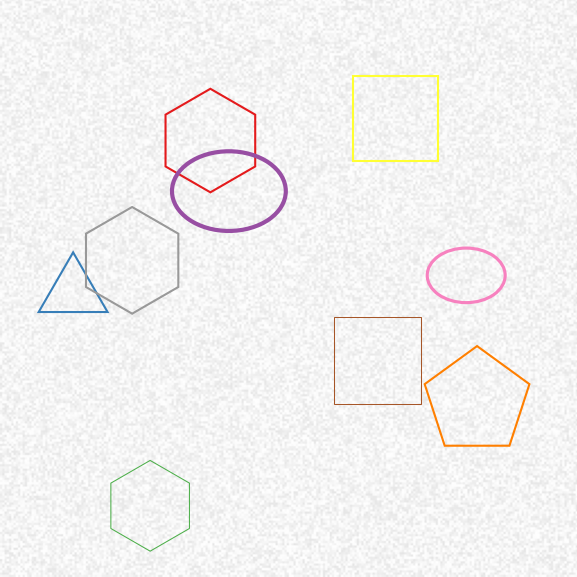[{"shape": "hexagon", "thickness": 1, "radius": 0.45, "center": [0.364, 0.756]}, {"shape": "triangle", "thickness": 1, "radius": 0.34, "center": [0.127, 0.493]}, {"shape": "hexagon", "thickness": 0.5, "radius": 0.39, "center": [0.26, 0.123]}, {"shape": "oval", "thickness": 2, "radius": 0.49, "center": [0.396, 0.668]}, {"shape": "pentagon", "thickness": 1, "radius": 0.48, "center": [0.826, 0.304]}, {"shape": "square", "thickness": 1, "radius": 0.37, "center": [0.684, 0.794]}, {"shape": "square", "thickness": 0.5, "radius": 0.38, "center": [0.654, 0.374]}, {"shape": "oval", "thickness": 1.5, "radius": 0.34, "center": [0.807, 0.522]}, {"shape": "hexagon", "thickness": 1, "radius": 0.46, "center": [0.229, 0.548]}]